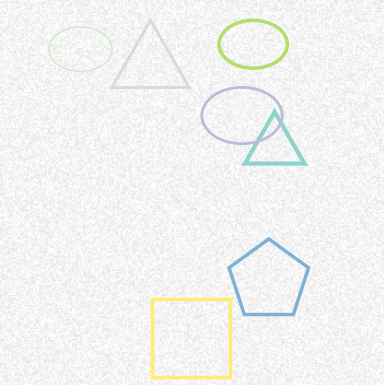[{"shape": "triangle", "thickness": 3, "radius": 0.45, "center": [0.713, 0.62]}, {"shape": "oval", "thickness": 2, "radius": 0.52, "center": [0.629, 0.7]}, {"shape": "pentagon", "thickness": 2.5, "radius": 0.54, "center": [0.698, 0.271]}, {"shape": "oval", "thickness": 2.5, "radius": 0.44, "center": [0.658, 0.885]}, {"shape": "triangle", "thickness": 2, "radius": 0.58, "center": [0.391, 0.831]}, {"shape": "oval", "thickness": 1, "radius": 0.41, "center": [0.209, 0.872]}, {"shape": "square", "thickness": 2.5, "radius": 0.5, "center": [0.495, 0.122]}]